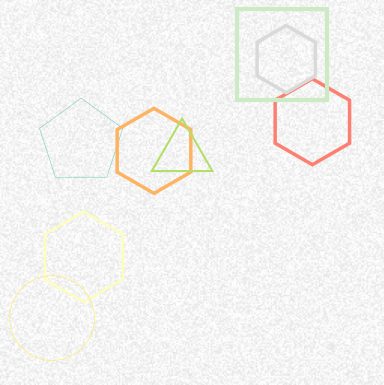[{"shape": "pentagon", "thickness": 0.5, "radius": 0.57, "center": [0.211, 0.632]}, {"shape": "hexagon", "thickness": 1.5, "radius": 0.59, "center": [0.218, 0.333]}, {"shape": "hexagon", "thickness": 2.5, "radius": 0.56, "center": [0.811, 0.684]}, {"shape": "hexagon", "thickness": 2.5, "radius": 0.55, "center": [0.4, 0.608]}, {"shape": "triangle", "thickness": 1.5, "radius": 0.45, "center": [0.473, 0.601]}, {"shape": "hexagon", "thickness": 2.5, "radius": 0.44, "center": [0.743, 0.847]}, {"shape": "square", "thickness": 3, "radius": 0.59, "center": [0.732, 0.859]}, {"shape": "circle", "thickness": 0.5, "radius": 0.55, "center": [0.135, 0.174]}]